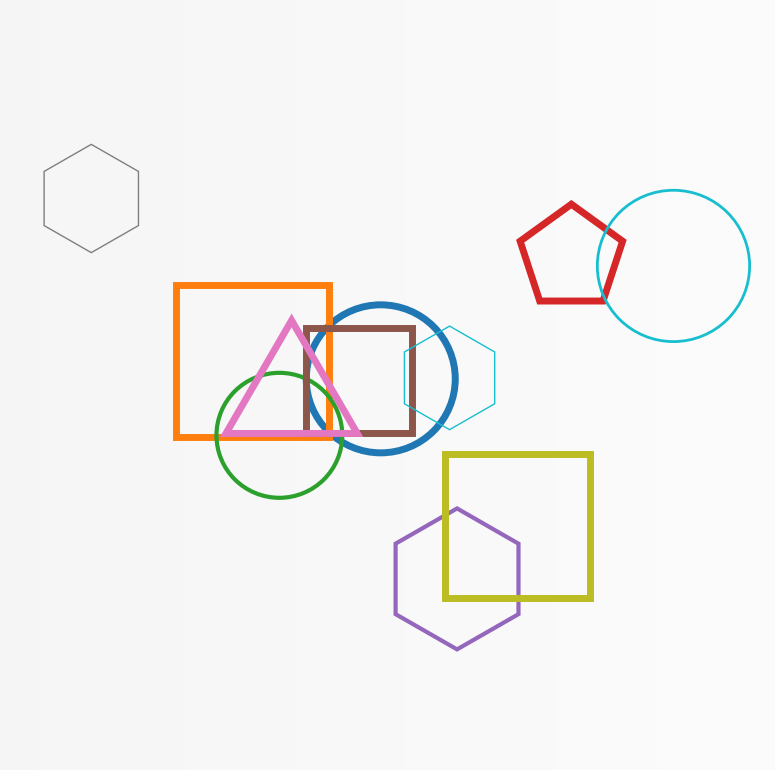[{"shape": "circle", "thickness": 2.5, "radius": 0.48, "center": [0.491, 0.508]}, {"shape": "square", "thickness": 2.5, "radius": 0.49, "center": [0.326, 0.531]}, {"shape": "circle", "thickness": 1.5, "radius": 0.41, "center": [0.36, 0.435]}, {"shape": "pentagon", "thickness": 2.5, "radius": 0.35, "center": [0.737, 0.665]}, {"shape": "hexagon", "thickness": 1.5, "radius": 0.46, "center": [0.59, 0.248]}, {"shape": "square", "thickness": 2.5, "radius": 0.34, "center": [0.463, 0.506]}, {"shape": "triangle", "thickness": 2.5, "radius": 0.49, "center": [0.376, 0.486]}, {"shape": "hexagon", "thickness": 0.5, "radius": 0.35, "center": [0.118, 0.742]}, {"shape": "square", "thickness": 2.5, "radius": 0.47, "center": [0.667, 0.317]}, {"shape": "hexagon", "thickness": 0.5, "radius": 0.34, "center": [0.58, 0.509]}, {"shape": "circle", "thickness": 1, "radius": 0.49, "center": [0.869, 0.655]}]